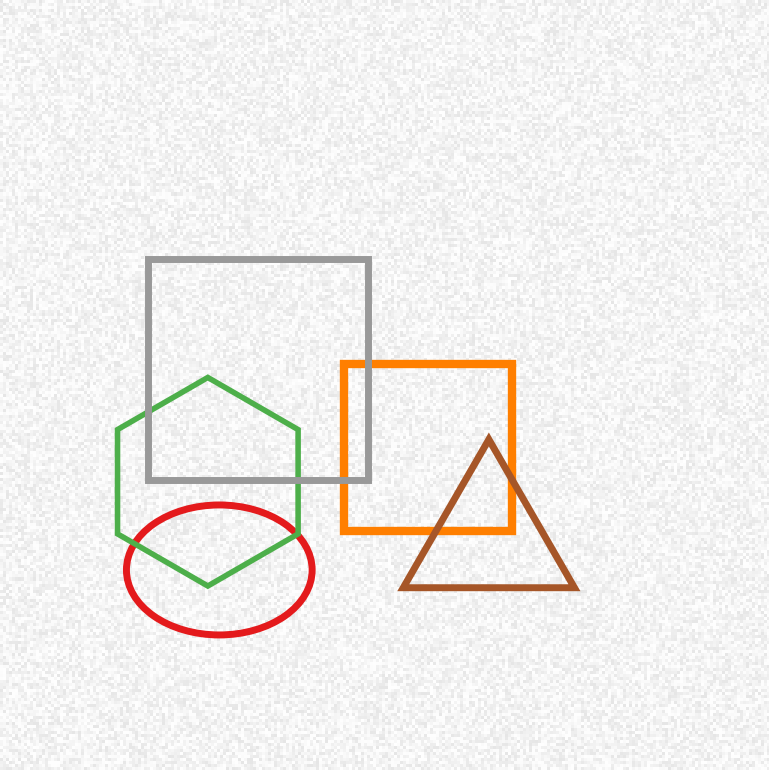[{"shape": "oval", "thickness": 2.5, "radius": 0.6, "center": [0.285, 0.26]}, {"shape": "hexagon", "thickness": 2, "radius": 0.68, "center": [0.27, 0.374]}, {"shape": "square", "thickness": 3, "radius": 0.54, "center": [0.556, 0.419]}, {"shape": "triangle", "thickness": 2.5, "radius": 0.64, "center": [0.635, 0.301]}, {"shape": "square", "thickness": 2.5, "radius": 0.72, "center": [0.335, 0.52]}]